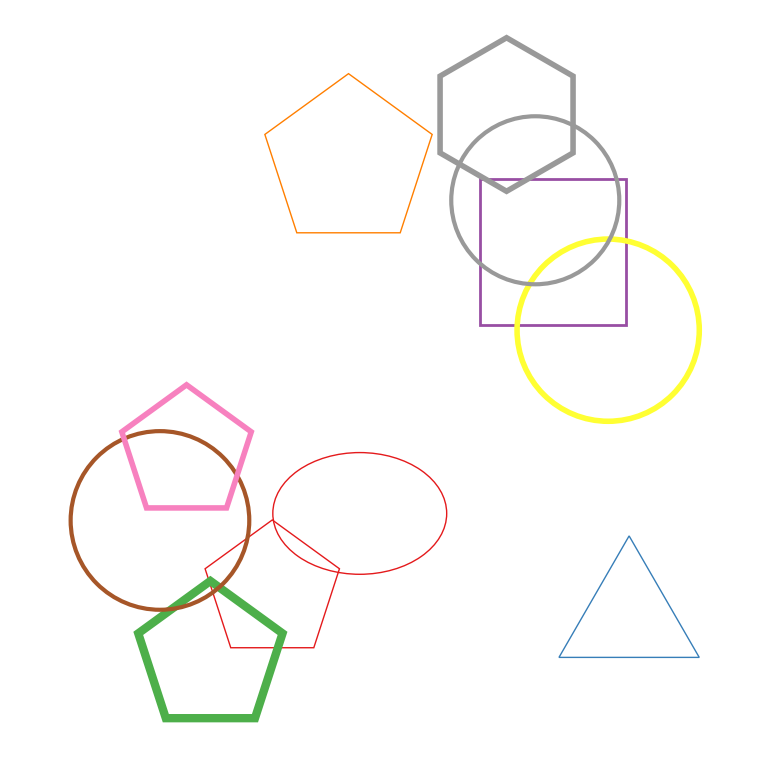[{"shape": "pentagon", "thickness": 0.5, "radius": 0.46, "center": [0.354, 0.233]}, {"shape": "oval", "thickness": 0.5, "radius": 0.56, "center": [0.467, 0.333]}, {"shape": "triangle", "thickness": 0.5, "radius": 0.53, "center": [0.817, 0.199]}, {"shape": "pentagon", "thickness": 3, "radius": 0.49, "center": [0.273, 0.147]}, {"shape": "square", "thickness": 1, "radius": 0.47, "center": [0.719, 0.673]}, {"shape": "pentagon", "thickness": 0.5, "radius": 0.57, "center": [0.453, 0.79]}, {"shape": "circle", "thickness": 2, "radius": 0.59, "center": [0.79, 0.571]}, {"shape": "circle", "thickness": 1.5, "radius": 0.58, "center": [0.208, 0.324]}, {"shape": "pentagon", "thickness": 2, "radius": 0.44, "center": [0.242, 0.412]}, {"shape": "circle", "thickness": 1.5, "radius": 0.55, "center": [0.695, 0.74]}, {"shape": "hexagon", "thickness": 2, "radius": 0.5, "center": [0.658, 0.851]}]